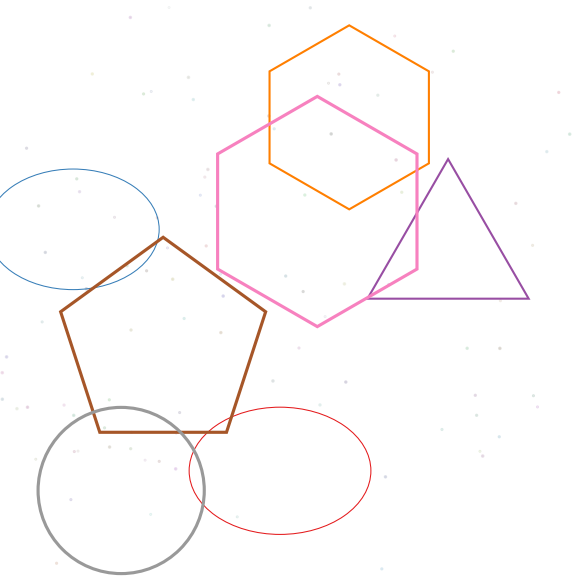[{"shape": "oval", "thickness": 0.5, "radius": 0.79, "center": [0.485, 0.184]}, {"shape": "oval", "thickness": 0.5, "radius": 0.75, "center": [0.126, 0.602]}, {"shape": "triangle", "thickness": 1, "radius": 0.81, "center": [0.776, 0.563]}, {"shape": "hexagon", "thickness": 1, "radius": 0.8, "center": [0.605, 0.796]}, {"shape": "pentagon", "thickness": 1.5, "radius": 0.93, "center": [0.282, 0.402]}, {"shape": "hexagon", "thickness": 1.5, "radius": 1.0, "center": [0.549, 0.633]}, {"shape": "circle", "thickness": 1.5, "radius": 0.72, "center": [0.21, 0.15]}]